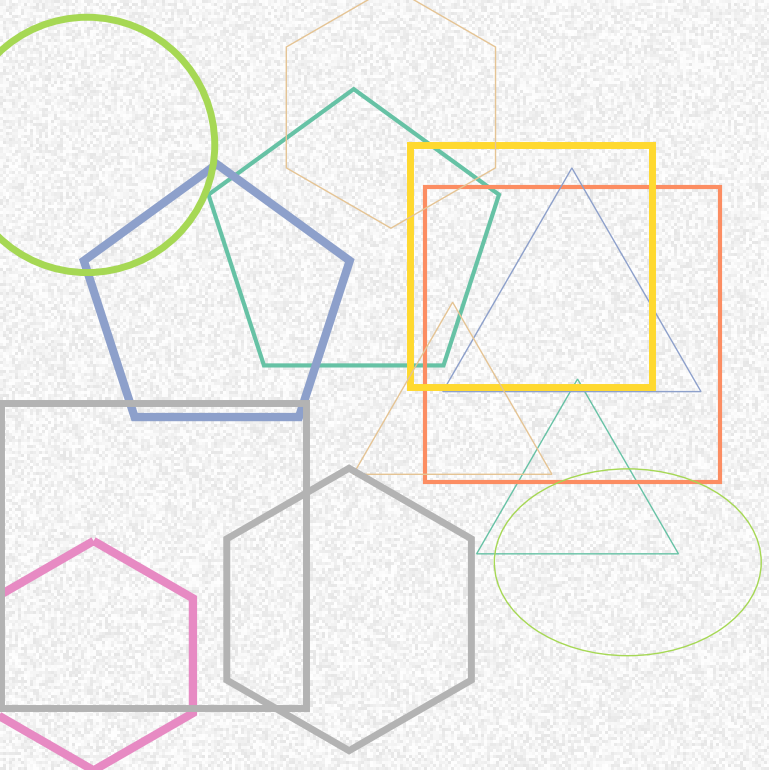[{"shape": "triangle", "thickness": 0.5, "radius": 0.76, "center": [0.75, 0.356]}, {"shape": "pentagon", "thickness": 1.5, "radius": 0.99, "center": [0.459, 0.686]}, {"shape": "square", "thickness": 1.5, "radius": 0.96, "center": [0.744, 0.566]}, {"shape": "pentagon", "thickness": 3, "radius": 0.91, "center": [0.282, 0.605]}, {"shape": "triangle", "thickness": 0.5, "radius": 0.97, "center": [0.743, 0.588]}, {"shape": "hexagon", "thickness": 3, "radius": 0.74, "center": [0.122, 0.148]}, {"shape": "oval", "thickness": 0.5, "radius": 0.87, "center": [0.815, 0.27]}, {"shape": "circle", "thickness": 2.5, "radius": 0.83, "center": [0.113, 0.812]}, {"shape": "square", "thickness": 2.5, "radius": 0.79, "center": [0.689, 0.655]}, {"shape": "triangle", "thickness": 0.5, "radius": 0.75, "center": [0.588, 0.459]}, {"shape": "hexagon", "thickness": 0.5, "radius": 0.78, "center": [0.508, 0.86]}, {"shape": "hexagon", "thickness": 2.5, "radius": 0.92, "center": [0.453, 0.208]}, {"shape": "square", "thickness": 2.5, "radius": 0.99, "center": [0.2, 0.278]}]